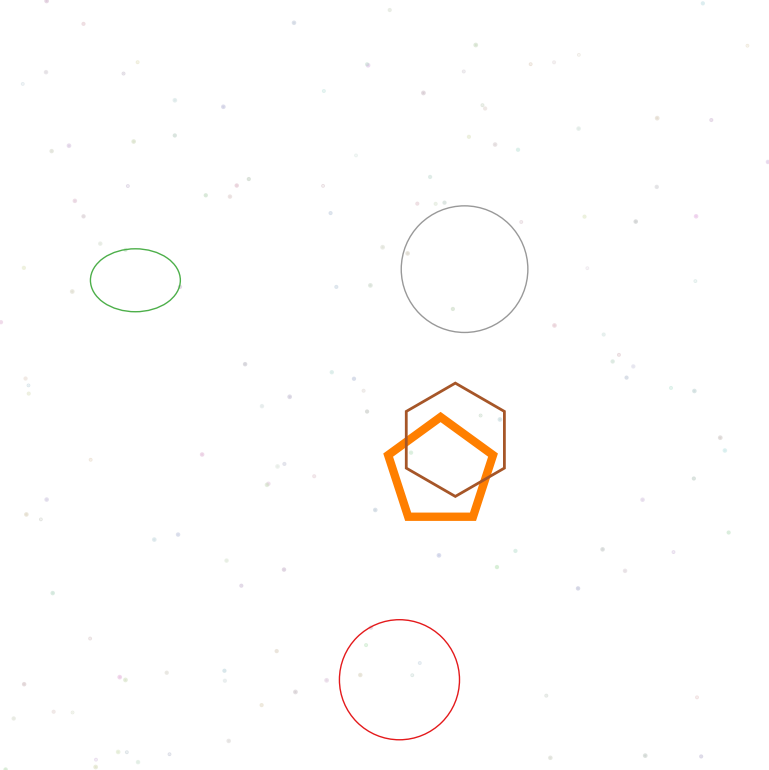[{"shape": "circle", "thickness": 0.5, "radius": 0.39, "center": [0.519, 0.117]}, {"shape": "oval", "thickness": 0.5, "radius": 0.29, "center": [0.176, 0.636]}, {"shape": "pentagon", "thickness": 3, "radius": 0.36, "center": [0.572, 0.387]}, {"shape": "hexagon", "thickness": 1, "radius": 0.37, "center": [0.591, 0.429]}, {"shape": "circle", "thickness": 0.5, "radius": 0.41, "center": [0.603, 0.65]}]